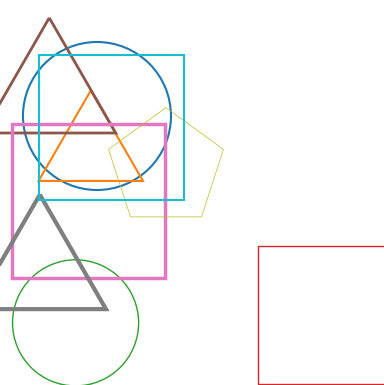[{"shape": "circle", "thickness": 1.5, "radius": 0.96, "center": [0.252, 0.699]}, {"shape": "triangle", "thickness": 1.5, "radius": 0.78, "center": [0.236, 0.608]}, {"shape": "circle", "thickness": 1, "radius": 0.82, "center": [0.196, 0.161]}, {"shape": "square", "thickness": 1, "radius": 0.9, "center": [0.85, 0.181]}, {"shape": "triangle", "thickness": 2, "radius": 1.0, "center": [0.128, 0.754]}, {"shape": "square", "thickness": 2.5, "radius": 1.0, "center": [0.229, 0.478]}, {"shape": "triangle", "thickness": 3, "radius": 0.99, "center": [0.103, 0.296]}, {"shape": "pentagon", "thickness": 0.5, "radius": 0.78, "center": [0.431, 0.564]}, {"shape": "square", "thickness": 1.5, "radius": 0.94, "center": [0.291, 0.67]}]